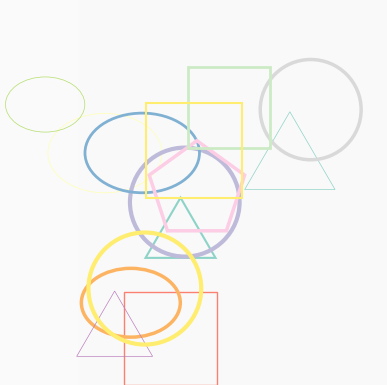[{"shape": "triangle", "thickness": 0.5, "radius": 0.67, "center": [0.748, 0.575]}, {"shape": "triangle", "thickness": 1.5, "radius": 0.52, "center": [0.466, 0.382]}, {"shape": "oval", "thickness": 0.5, "radius": 0.74, "center": [0.271, 0.602]}, {"shape": "circle", "thickness": 3, "radius": 0.71, "center": [0.477, 0.475]}, {"shape": "square", "thickness": 1, "radius": 0.6, "center": [0.44, 0.12]}, {"shape": "oval", "thickness": 2, "radius": 0.74, "center": [0.367, 0.603]}, {"shape": "oval", "thickness": 2.5, "radius": 0.64, "center": [0.338, 0.214]}, {"shape": "oval", "thickness": 0.5, "radius": 0.51, "center": [0.116, 0.729]}, {"shape": "pentagon", "thickness": 2.5, "radius": 0.65, "center": [0.508, 0.505]}, {"shape": "circle", "thickness": 2.5, "radius": 0.65, "center": [0.802, 0.715]}, {"shape": "triangle", "thickness": 0.5, "radius": 0.57, "center": [0.296, 0.131]}, {"shape": "square", "thickness": 2, "radius": 0.52, "center": [0.591, 0.72]}, {"shape": "square", "thickness": 1.5, "radius": 0.62, "center": [0.5, 0.61]}, {"shape": "circle", "thickness": 3, "radius": 0.73, "center": [0.374, 0.251]}]